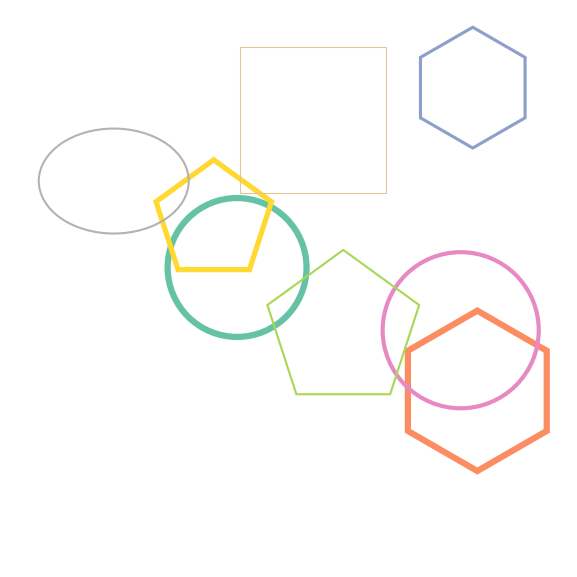[{"shape": "circle", "thickness": 3, "radius": 0.6, "center": [0.411, 0.536]}, {"shape": "hexagon", "thickness": 3, "radius": 0.69, "center": [0.827, 0.322]}, {"shape": "hexagon", "thickness": 1.5, "radius": 0.52, "center": [0.819, 0.847]}, {"shape": "circle", "thickness": 2, "radius": 0.68, "center": [0.798, 0.427]}, {"shape": "pentagon", "thickness": 1, "radius": 0.69, "center": [0.594, 0.428]}, {"shape": "pentagon", "thickness": 2.5, "radius": 0.53, "center": [0.37, 0.617]}, {"shape": "square", "thickness": 0.5, "radius": 0.63, "center": [0.541, 0.791]}, {"shape": "oval", "thickness": 1, "radius": 0.65, "center": [0.197, 0.686]}]